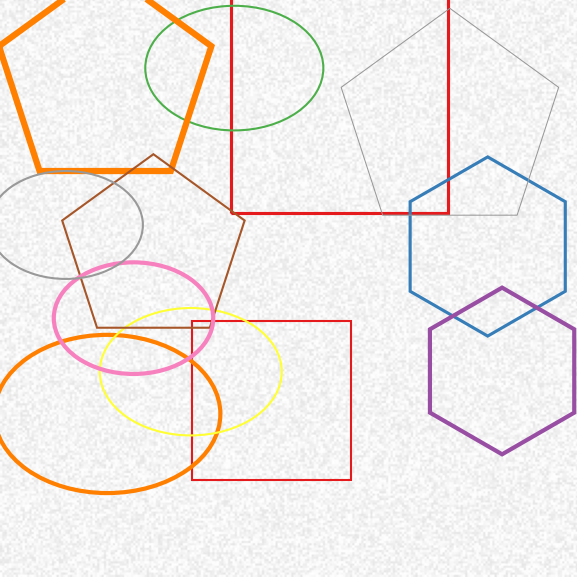[{"shape": "square", "thickness": 1.5, "radius": 0.94, "center": [0.587, 0.817]}, {"shape": "square", "thickness": 1, "radius": 0.69, "center": [0.471, 0.305]}, {"shape": "hexagon", "thickness": 1.5, "radius": 0.78, "center": [0.845, 0.572]}, {"shape": "oval", "thickness": 1, "radius": 0.77, "center": [0.406, 0.881]}, {"shape": "hexagon", "thickness": 2, "radius": 0.72, "center": [0.869, 0.357]}, {"shape": "oval", "thickness": 2, "radius": 0.98, "center": [0.186, 0.282]}, {"shape": "pentagon", "thickness": 3, "radius": 0.97, "center": [0.182, 0.859]}, {"shape": "oval", "thickness": 1, "radius": 0.79, "center": [0.33, 0.355]}, {"shape": "pentagon", "thickness": 1, "radius": 0.83, "center": [0.266, 0.566]}, {"shape": "oval", "thickness": 2, "radius": 0.69, "center": [0.231, 0.448]}, {"shape": "oval", "thickness": 1, "radius": 0.67, "center": [0.114, 0.61]}, {"shape": "pentagon", "thickness": 0.5, "radius": 0.99, "center": [0.779, 0.787]}]